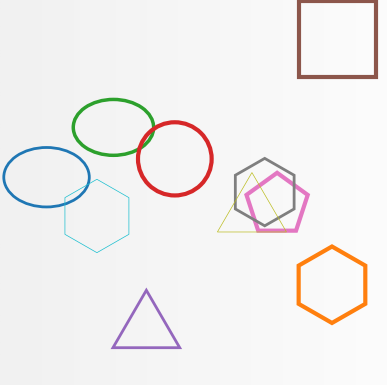[{"shape": "oval", "thickness": 2, "radius": 0.55, "center": [0.12, 0.54]}, {"shape": "hexagon", "thickness": 3, "radius": 0.5, "center": [0.857, 0.26]}, {"shape": "oval", "thickness": 2.5, "radius": 0.52, "center": [0.293, 0.669]}, {"shape": "circle", "thickness": 3, "radius": 0.48, "center": [0.451, 0.587]}, {"shape": "triangle", "thickness": 2, "radius": 0.5, "center": [0.378, 0.147]}, {"shape": "square", "thickness": 3, "radius": 0.5, "center": [0.871, 0.898]}, {"shape": "pentagon", "thickness": 3, "radius": 0.42, "center": [0.715, 0.468]}, {"shape": "hexagon", "thickness": 2, "radius": 0.44, "center": [0.683, 0.501]}, {"shape": "triangle", "thickness": 0.5, "radius": 0.51, "center": [0.65, 0.449]}, {"shape": "hexagon", "thickness": 0.5, "radius": 0.48, "center": [0.25, 0.439]}]